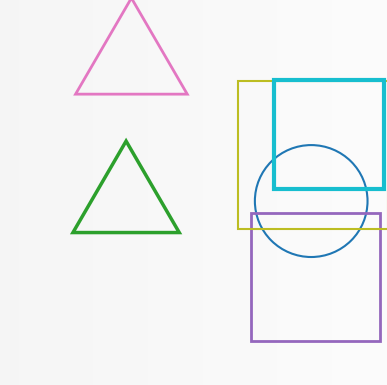[{"shape": "circle", "thickness": 1.5, "radius": 0.73, "center": [0.803, 0.478]}, {"shape": "triangle", "thickness": 2.5, "radius": 0.79, "center": [0.325, 0.475]}, {"shape": "square", "thickness": 2, "radius": 0.83, "center": [0.815, 0.28]}, {"shape": "triangle", "thickness": 2, "radius": 0.83, "center": [0.339, 0.839]}, {"shape": "square", "thickness": 1.5, "radius": 0.97, "center": [0.807, 0.597]}, {"shape": "square", "thickness": 3, "radius": 0.71, "center": [0.849, 0.65]}]